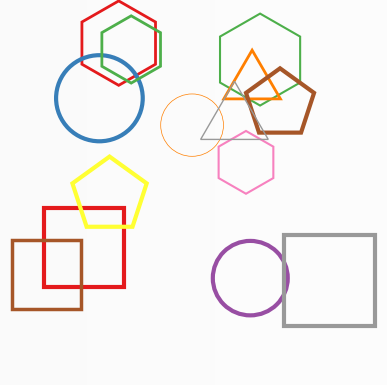[{"shape": "square", "thickness": 3, "radius": 0.51, "center": [0.217, 0.357]}, {"shape": "hexagon", "thickness": 2, "radius": 0.55, "center": [0.306, 0.888]}, {"shape": "circle", "thickness": 3, "radius": 0.56, "center": [0.257, 0.745]}, {"shape": "hexagon", "thickness": 1.5, "radius": 0.6, "center": [0.671, 0.845]}, {"shape": "hexagon", "thickness": 2, "radius": 0.44, "center": [0.339, 0.872]}, {"shape": "circle", "thickness": 3, "radius": 0.48, "center": [0.646, 0.278]}, {"shape": "triangle", "thickness": 2, "radius": 0.42, "center": [0.651, 0.785]}, {"shape": "circle", "thickness": 0.5, "radius": 0.4, "center": [0.496, 0.675]}, {"shape": "pentagon", "thickness": 3, "radius": 0.5, "center": [0.283, 0.493]}, {"shape": "pentagon", "thickness": 3, "radius": 0.46, "center": [0.723, 0.73]}, {"shape": "square", "thickness": 2.5, "radius": 0.45, "center": [0.119, 0.287]}, {"shape": "hexagon", "thickness": 1.5, "radius": 0.41, "center": [0.635, 0.578]}, {"shape": "triangle", "thickness": 1, "radius": 0.5, "center": [0.605, 0.688]}, {"shape": "square", "thickness": 3, "radius": 0.59, "center": [0.85, 0.271]}]